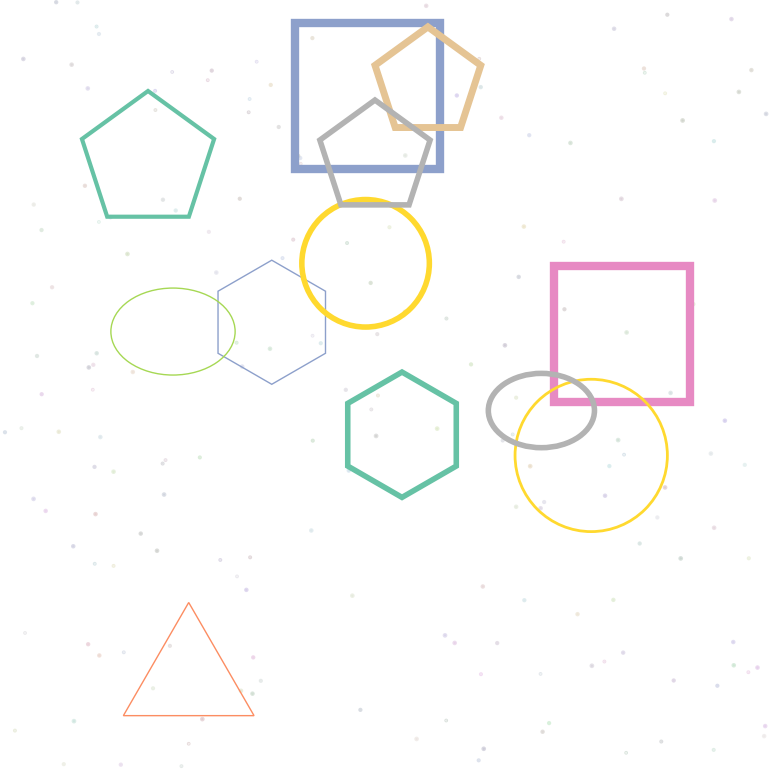[{"shape": "pentagon", "thickness": 1.5, "radius": 0.45, "center": [0.192, 0.792]}, {"shape": "hexagon", "thickness": 2, "radius": 0.41, "center": [0.522, 0.435]}, {"shape": "triangle", "thickness": 0.5, "radius": 0.49, "center": [0.245, 0.12]}, {"shape": "hexagon", "thickness": 0.5, "radius": 0.4, "center": [0.353, 0.581]}, {"shape": "square", "thickness": 3, "radius": 0.47, "center": [0.478, 0.875]}, {"shape": "square", "thickness": 3, "radius": 0.44, "center": [0.808, 0.566]}, {"shape": "oval", "thickness": 0.5, "radius": 0.4, "center": [0.225, 0.569]}, {"shape": "circle", "thickness": 2, "radius": 0.41, "center": [0.475, 0.658]}, {"shape": "circle", "thickness": 1, "radius": 0.49, "center": [0.768, 0.409]}, {"shape": "pentagon", "thickness": 2.5, "radius": 0.36, "center": [0.556, 0.893]}, {"shape": "oval", "thickness": 2, "radius": 0.34, "center": [0.703, 0.467]}, {"shape": "pentagon", "thickness": 2, "radius": 0.38, "center": [0.487, 0.795]}]